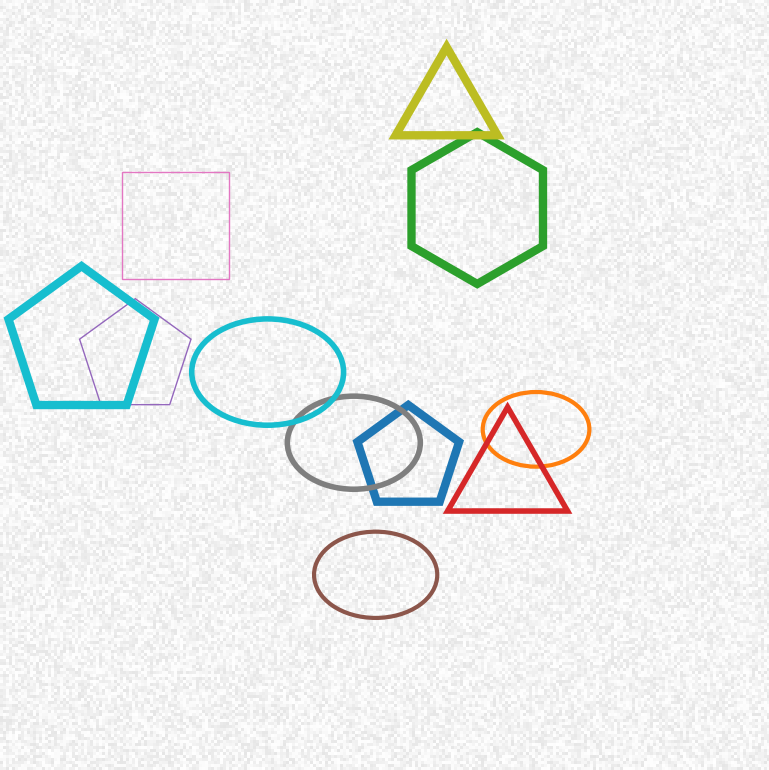[{"shape": "pentagon", "thickness": 3, "radius": 0.35, "center": [0.53, 0.405]}, {"shape": "oval", "thickness": 1.5, "radius": 0.35, "center": [0.696, 0.442]}, {"shape": "hexagon", "thickness": 3, "radius": 0.49, "center": [0.62, 0.73]}, {"shape": "triangle", "thickness": 2, "radius": 0.45, "center": [0.659, 0.381]}, {"shape": "pentagon", "thickness": 0.5, "radius": 0.38, "center": [0.176, 0.536]}, {"shape": "oval", "thickness": 1.5, "radius": 0.4, "center": [0.488, 0.254]}, {"shape": "square", "thickness": 0.5, "radius": 0.35, "center": [0.228, 0.707]}, {"shape": "oval", "thickness": 2, "radius": 0.43, "center": [0.46, 0.425]}, {"shape": "triangle", "thickness": 3, "radius": 0.38, "center": [0.58, 0.863]}, {"shape": "oval", "thickness": 2, "radius": 0.49, "center": [0.348, 0.517]}, {"shape": "pentagon", "thickness": 3, "radius": 0.5, "center": [0.106, 0.555]}]